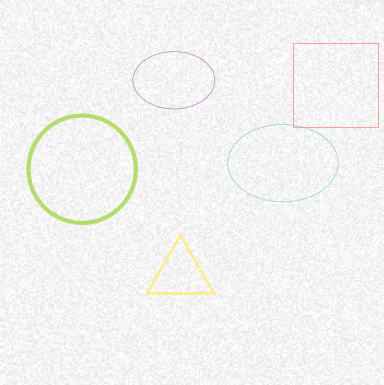[{"shape": "oval", "thickness": 0.5, "radius": 0.72, "center": [0.735, 0.576]}, {"shape": "square", "thickness": 0.5, "radius": 0.55, "center": [0.872, 0.779]}, {"shape": "circle", "thickness": 3, "radius": 0.7, "center": [0.213, 0.56]}, {"shape": "oval", "thickness": 0.5, "radius": 0.53, "center": [0.452, 0.791]}, {"shape": "triangle", "thickness": 1.5, "radius": 0.5, "center": [0.469, 0.288]}]